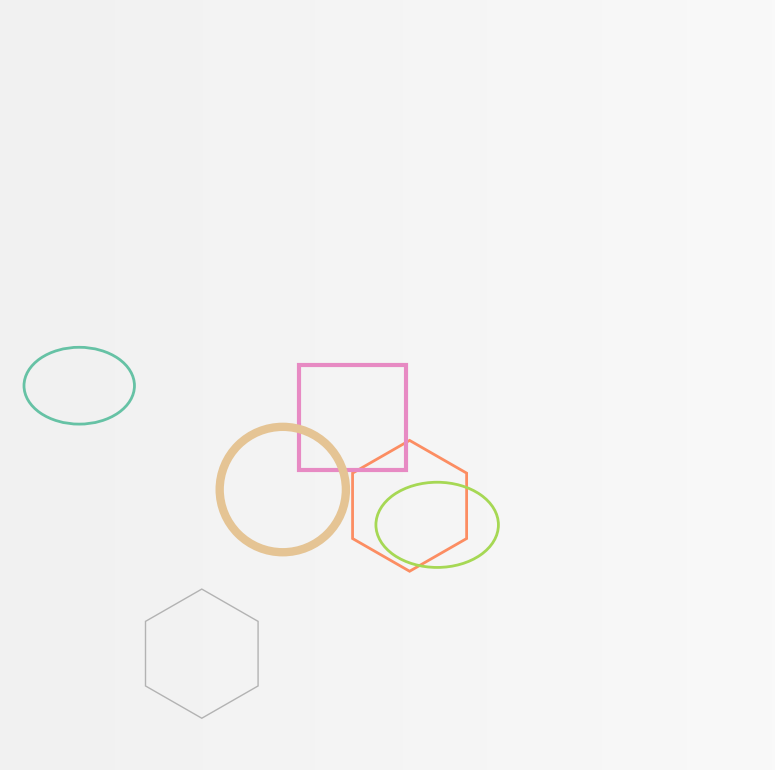[{"shape": "oval", "thickness": 1, "radius": 0.36, "center": [0.102, 0.499]}, {"shape": "hexagon", "thickness": 1, "radius": 0.42, "center": [0.529, 0.343]}, {"shape": "square", "thickness": 1.5, "radius": 0.34, "center": [0.455, 0.458]}, {"shape": "oval", "thickness": 1, "radius": 0.4, "center": [0.564, 0.318]}, {"shape": "circle", "thickness": 3, "radius": 0.41, "center": [0.365, 0.364]}, {"shape": "hexagon", "thickness": 0.5, "radius": 0.42, "center": [0.26, 0.151]}]